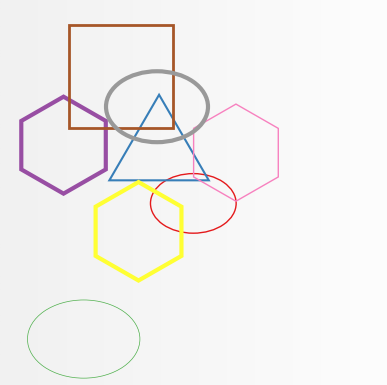[{"shape": "oval", "thickness": 1, "radius": 0.55, "center": [0.499, 0.472]}, {"shape": "triangle", "thickness": 1.5, "radius": 0.74, "center": [0.411, 0.606]}, {"shape": "oval", "thickness": 0.5, "radius": 0.73, "center": [0.216, 0.119]}, {"shape": "hexagon", "thickness": 3, "radius": 0.63, "center": [0.164, 0.623]}, {"shape": "hexagon", "thickness": 3, "radius": 0.64, "center": [0.358, 0.399]}, {"shape": "square", "thickness": 2, "radius": 0.67, "center": [0.312, 0.801]}, {"shape": "hexagon", "thickness": 1, "radius": 0.63, "center": [0.609, 0.603]}, {"shape": "oval", "thickness": 3, "radius": 0.66, "center": [0.405, 0.723]}]